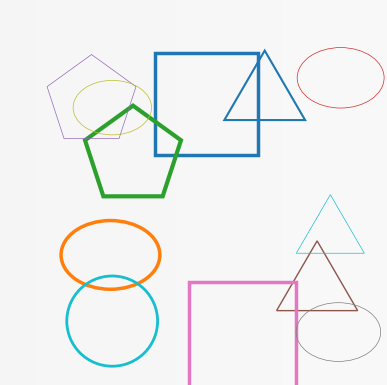[{"shape": "triangle", "thickness": 1.5, "radius": 0.6, "center": [0.683, 0.748]}, {"shape": "square", "thickness": 2.5, "radius": 0.66, "center": [0.534, 0.73]}, {"shape": "oval", "thickness": 2.5, "radius": 0.64, "center": [0.285, 0.338]}, {"shape": "pentagon", "thickness": 3, "radius": 0.65, "center": [0.343, 0.595]}, {"shape": "oval", "thickness": 0.5, "radius": 0.56, "center": [0.879, 0.798]}, {"shape": "pentagon", "thickness": 0.5, "radius": 0.6, "center": [0.236, 0.738]}, {"shape": "triangle", "thickness": 1, "radius": 0.6, "center": [0.818, 0.254]}, {"shape": "square", "thickness": 2.5, "radius": 0.68, "center": [0.626, 0.131]}, {"shape": "oval", "thickness": 0.5, "radius": 0.54, "center": [0.873, 0.138]}, {"shape": "oval", "thickness": 0.5, "radius": 0.51, "center": [0.29, 0.721]}, {"shape": "circle", "thickness": 2, "radius": 0.59, "center": [0.29, 0.166]}, {"shape": "triangle", "thickness": 0.5, "radius": 0.51, "center": [0.852, 0.393]}]